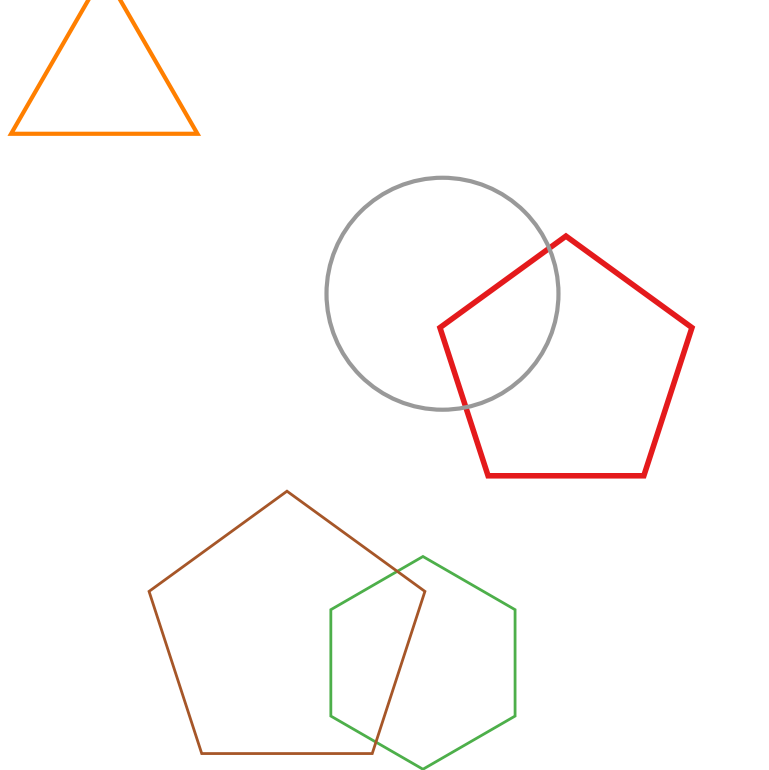[{"shape": "pentagon", "thickness": 2, "radius": 0.86, "center": [0.735, 0.521]}, {"shape": "hexagon", "thickness": 1, "radius": 0.69, "center": [0.549, 0.139]}, {"shape": "triangle", "thickness": 1.5, "radius": 0.7, "center": [0.135, 0.896]}, {"shape": "pentagon", "thickness": 1, "radius": 0.94, "center": [0.373, 0.174]}, {"shape": "circle", "thickness": 1.5, "radius": 0.75, "center": [0.575, 0.619]}]